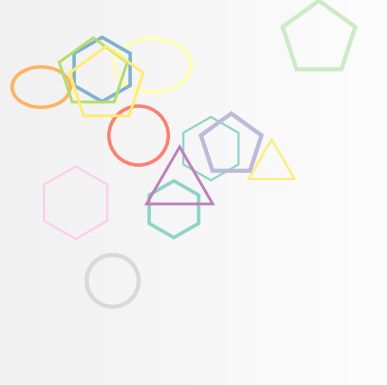[{"shape": "hexagon", "thickness": 1.5, "radius": 0.41, "center": [0.544, 0.614]}, {"shape": "hexagon", "thickness": 2.5, "radius": 0.37, "center": [0.449, 0.457]}, {"shape": "oval", "thickness": 2.5, "radius": 0.49, "center": [0.394, 0.831]}, {"shape": "pentagon", "thickness": 3, "radius": 0.41, "center": [0.597, 0.623]}, {"shape": "circle", "thickness": 2.5, "radius": 0.38, "center": [0.358, 0.648]}, {"shape": "hexagon", "thickness": 2.5, "radius": 0.42, "center": [0.264, 0.82]}, {"shape": "oval", "thickness": 2.5, "radius": 0.37, "center": [0.106, 0.774]}, {"shape": "pentagon", "thickness": 2, "radius": 0.46, "center": [0.241, 0.81]}, {"shape": "hexagon", "thickness": 1.5, "radius": 0.47, "center": [0.195, 0.473]}, {"shape": "circle", "thickness": 3, "radius": 0.34, "center": [0.291, 0.271]}, {"shape": "triangle", "thickness": 2, "radius": 0.49, "center": [0.464, 0.52]}, {"shape": "pentagon", "thickness": 3, "radius": 0.49, "center": [0.823, 0.9]}, {"shape": "pentagon", "thickness": 2, "radius": 0.5, "center": [0.275, 0.78]}, {"shape": "triangle", "thickness": 1.5, "radius": 0.34, "center": [0.701, 0.569]}]